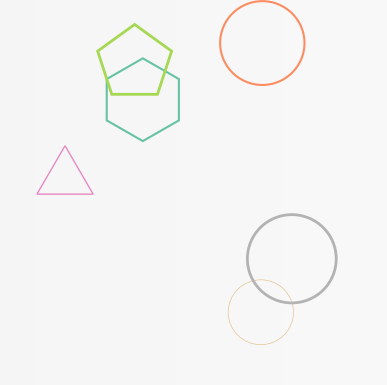[{"shape": "hexagon", "thickness": 1.5, "radius": 0.54, "center": [0.369, 0.741]}, {"shape": "circle", "thickness": 1.5, "radius": 0.54, "center": [0.677, 0.888]}, {"shape": "triangle", "thickness": 1, "radius": 0.42, "center": [0.168, 0.538]}, {"shape": "pentagon", "thickness": 2, "radius": 0.5, "center": [0.347, 0.836]}, {"shape": "circle", "thickness": 0.5, "radius": 0.42, "center": [0.673, 0.189]}, {"shape": "circle", "thickness": 2, "radius": 0.57, "center": [0.753, 0.328]}]